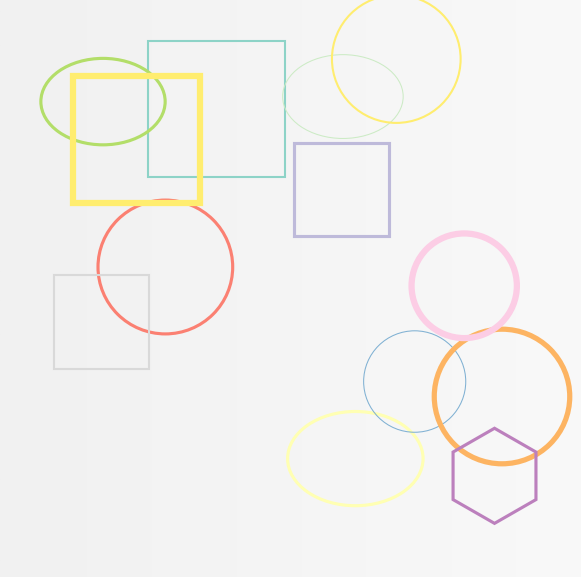[{"shape": "square", "thickness": 1, "radius": 0.59, "center": [0.373, 0.81]}, {"shape": "oval", "thickness": 1.5, "radius": 0.58, "center": [0.611, 0.205]}, {"shape": "square", "thickness": 1.5, "radius": 0.41, "center": [0.587, 0.671]}, {"shape": "circle", "thickness": 1.5, "radius": 0.58, "center": [0.284, 0.537]}, {"shape": "circle", "thickness": 0.5, "radius": 0.44, "center": [0.713, 0.338]}, {"shape": "circle", "thickness": 2.5, "radius": 0.58, "center": [0.864, 0.313]}, {"shape": "oval", "thickness": 1.5, "radius": 0.53, "center": [0.177, 0.823]}, {"shape": "circle", "thickness": 3, "radius": 0.45, "center": [0.799, 0.504]}, {"shape": "square", "thickness": 1, "radius": 0.41, "center": [0.174, 0.442]}, {"shape": "hexagon", "thickness": 1.5, "radius": 0.41, "center": [0.851, 0.175]}, {"shape": "oval", "thickness": 0.5, "radius": 0.52, "center": [0.59, 0.832]}, {"shape": "circle", "thickness": 1, "radius": 0.55, "center": [0.682, 0.897]}, {"shape": "square", "thickness": 3, "radius": 0.55, "center": [0.235, 0.758]}]